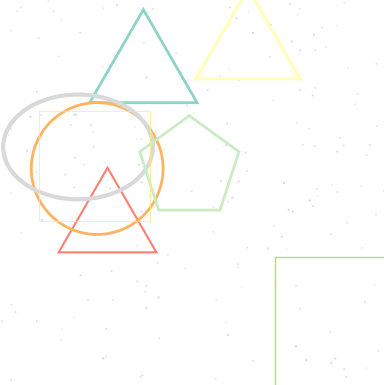[{"shape": "triangle", "thickness": 2, "radius": 0.81, "center": [0.372, 0.814]}, {"shape": "triangle", "thickness": 2, "radius": 0.78, "center": [0.644, 0.873]}, {"shape": "triangle", "thickness": 1.5, "radius": 0.73, "center": [0.279, 0.418]}, {"shape": "circle", "thickness": 2, "radius": 0.86, "center": [0.252, 0.562]}, {"shape": "square", "thickness": 1, "radius": 0.89, "center": [0.892, 0.154]}, {"shape": "oval", "thickness": 3, "radius": 0.97, "center": [0.203, 0.618]}, {"shape": "pentagon", "thickness": 2, "radius": 0.68, "center": [0.492, 0.564]}, {"shape": "square", "thickness": 0.5, "radius": 0.72, "center": [0.245, 0.569]}]